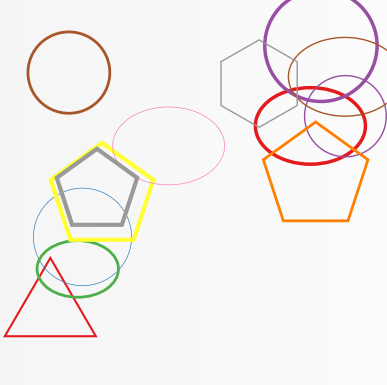[{"shape": "triangle", "thickness": 1.5, "radius": 0.68, "center": [0.13, 0.194]}, {"shape": "oval", "thickness": 2.5, "radius": 0.71, "center": [0.801, 0.673]}, {"shape": "circle", "thickness": 0.5, "radius": 0.63, "center": [0.213, 0.385]}, {"shape": "oval", "thickness": 2, "radius": 0.53, "center": [0.201, 0.302]}, {"shape": "circle", "thickness": 1, "radius": 0.53, "center": [0.891, 0.698]}, {"shape": "circle", "thickness": 2.5, "radius": 0.72, "center": [0.828, 0.881]}, {"shape": "pentagon", "thickness": 2, "radius": 0.71, "center": [0.815, 0.541]}, {"shape": "pentagon", "thickness": 3, "radius": 0.7, "center": [0.263, 0.49]}, {"shape": "circle", "thickness": 2, "radius": 0.53, "center": [0.178, 0.811]}, {"shape": "oval", "thickness": 1, "radius": 0.73, "center": [0.89, 0.801]}, {"shape": "oval", "thickness": 0.5, "radius": 0.72, "center": [0.435, 0.621]}, {"shape": "pentagon", "thickness": 3, "radius": 0.55, "center": [0.25, 0.504]}, {"shape": "hexagon", "thickness": 1, "radius": 0.57, "center": [0.669, 0.783]}]